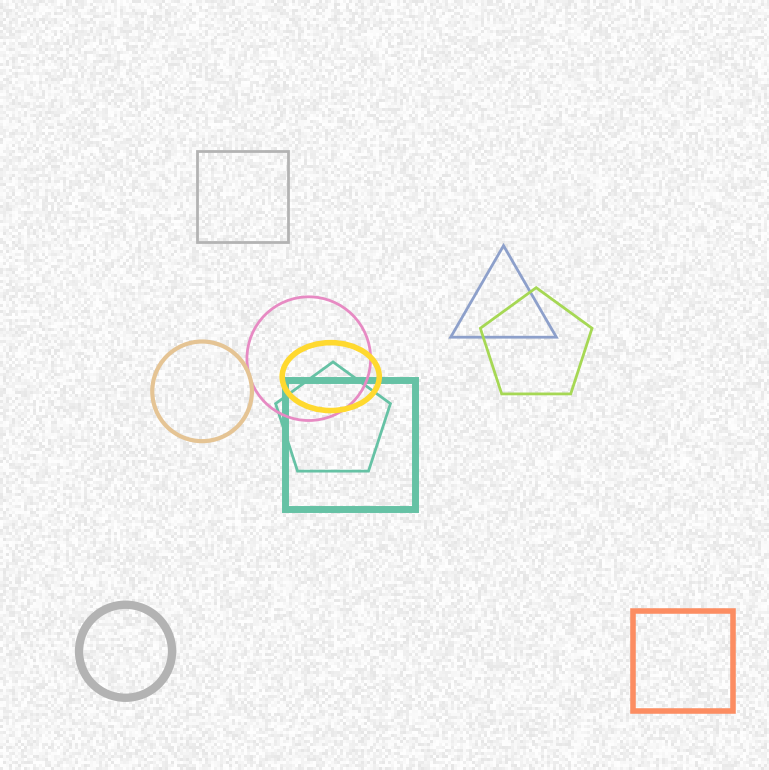[{"shape": "pentagon", "thickness": 1, "radius": 0.39, "center": [0.432, 0.452]}, {"shape": "square", "thickness": 2.5, "radius": 0.42, "center": [0.455, 0.423]}, {"shape": "square", "thickness": 2, "radius": 0.32, "center": [0.887, 0.142]}, {"shape": "triangle", "thickness": 1, "radius": 0.4, "center": [0.654, 0.602]}, {"shape": "circle", "thickness": 1, "radius": 0.4, "center": [0.401, 0.534]}, {"shape": "pentagon", "thickness": 1, "radius": 0.38, "center": [0.696, 0.55]}, {"shape": "oval", "thickness": 2, "radius": 0.32, "center": [0.43, 0.511]}, {"shape": "circle", "thickness": 1.5, "radius": 0.32, "center": [0.262, 0.492]}, {"shape": "square", "thickness": 1, "radius": 0.29, "center": [0.315, 0.745]}, {"shape": "circle", "thickness": 3, "radius": 0.3, "center": [0.163, 0.154]}]